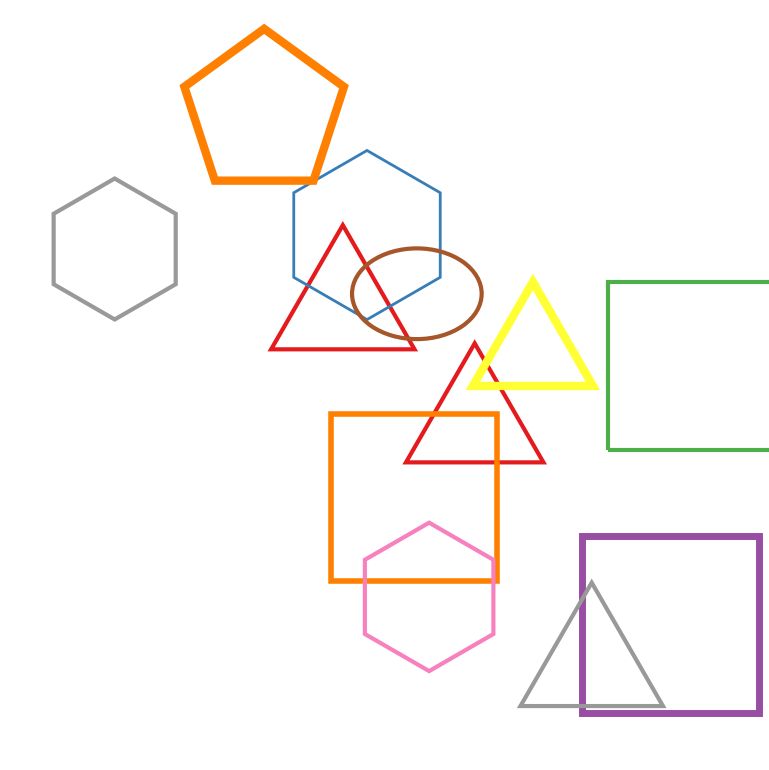[{"shape": "triangle", "thickness": 1.5, "radius": 0.54, "center": [0.445, 0.6]}, {"shape": "triangle", "thickness": 1.5, "radius": 0.52, "center": [0.616, 0.451]}, {"shape": "hexagon", "thickness": 1, "radius": 0.55, "center": [0.477, 0.695]}, {"shape": "square", "thickness": 1.5, "radius": 0.55, "center": [0.899, 0.525]}, {"shape": "square", "thickness": 2.5, "radius": 0.57, "center": [0.871, 0.19]}, {"shape": "pentagon", "thickness": 3, "radius": 0.54, "center": [0.343, 0.854]}, {"shape": "square", "thickness": 2, "radius": 0.54, "center": [0.538, 0.354]}, {"shape": "triangle", "thickness": 3, "radius": 0.45, "center": [0.692, 0.544]}, {"shape": "oval", "thickness": 1.5, "radius": 0.42, "center": [0.541, 0.619]}, {"shape": "hexagon", "thickness": 1.5, "radius": 0.48, "center": [0.557, 0.225]}, {"shape": "triangle", "thickness": 1.5, "radius": 0.53, "center": [0.768, 0.136]}, {"shape": "hexagon", "thickness": 1.5, "radius": 0.46, "center": [0.149, 0.677]}]